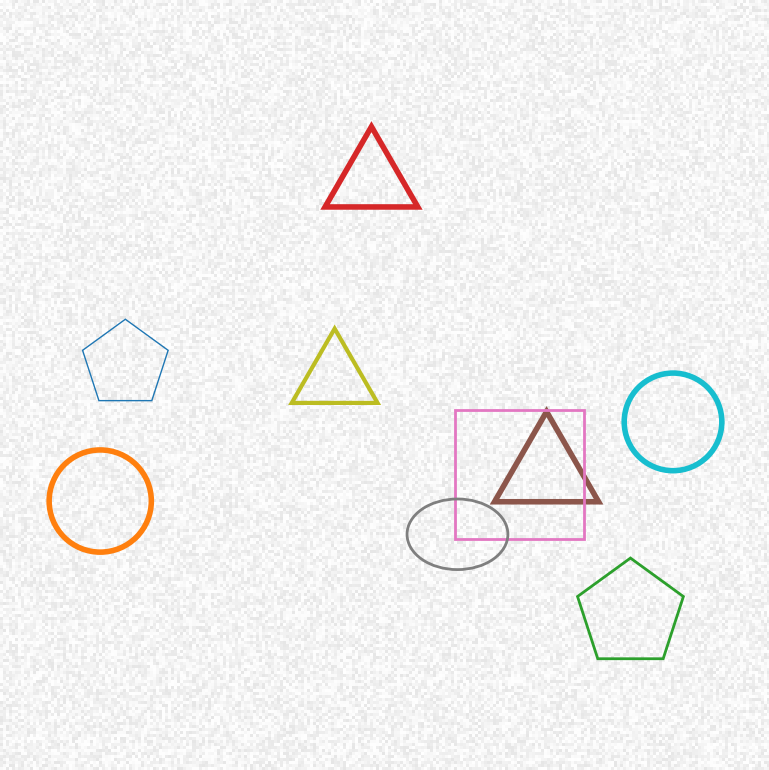[{"shape": "pentagon", "thickness": 0.5, "radius": 0.29, "center": [0.163, 0.527]}, {"shape": "circle", "thickness": 2, "radius": 0.33, "center": [0.13, 0.349]}, {"shape": "pentagon", "thickness": 1, "radius": 0.36, "center": [0.819, 0.203]}, {"shape": "triangle", "thickness": 2, "radius": 0.35, "center": [0.482, 0.766]}, {"shape": "triangle", "thickness": 2, "radius": 0.39, "center": [0.71, 0.387]}, {"shape": "square", "thickness": 1, "radius": 0.42, "center": [0.675, 0.383]}, {"shape": "oval", "thickness": 1, "radius": 0.33, "center": [0.594, 0.306]}, {"shape": "triangle", "thickness": 1.5, "radius": 0.32, "center": [0.435, 0.509]}, {"shape": "circle", "thickness": 2, "radius": 0.32, "center": [0.874, 0.452]}]